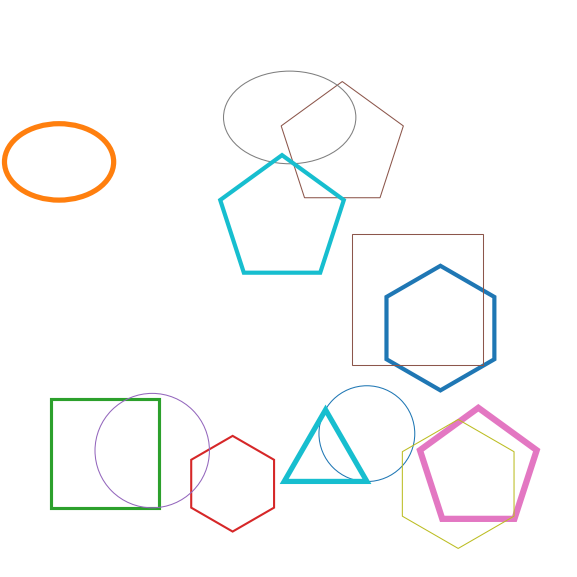[{"shape": "circle", "thickness": 0.5, "radius": 0.41, "center": [0.635, 0.248]}, {"shape": "hexagon", "thickness": 2, "radius": 0.54, "center": [0.763, 0.431]}, {"shape": "oval", "thickness": 2.5, "radius": 0.47, "center": [0.102, 0.719]}, {"shape": "square", "thickness": 1.5, "radius": 0.47, "center": [0.182, 0.214]}, {"shape": "hexagon", "thickness": 1, "radius": 0.41, "center": [0.403, 0.162]}, {"shape": "circle", "thickness": 0.5, "radius": 0.5, "center": [0.264, 0.219]}, {"shape": "pentagon", "thickness": 0.5, "radius": 0.56, "center": [0.593, 0.747]}, {"shape": "square", "thickness": 0.5, "radius": 0.57, "center": [0.723, 0.481]}, {"shape": "pentagon", "thickness": 3, "radius": 0.53, "center": [0.828, 0.187]}, {"shape": "oval", "thickness": 0.5, "radius": 0.57, "center": [0.502, 0.796]}, {"shape": "hexagon", "thickness": 0.5, "radius": 0.56, "center": [0.793, 0.161]}, {"shape": "triangle", "thickness": 2.5, "radius": 0.41, "center": [0.564, 0.207]}, {"shape": "pentagon", "thickness": 2, "radius": 0.56, "center": [0.488, 0.618]}]